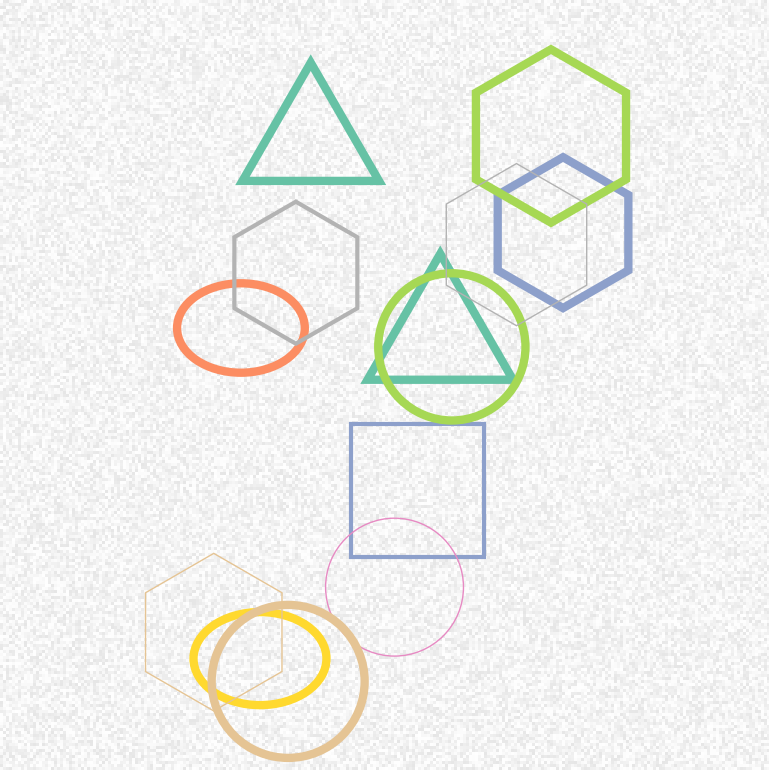[{"shape": "triangle", "thickness": 3, "radius": 0.51, "center": [0.404, 0.816]}, {"shape": "triangle", "thickness": 3, "radius": 0.55, "center": [0.572, 0.561]}, {"shape": "oval", "thickness": 3, "radius": 0.41, "center": [0.313, 0.574]}, {"shape": "square", "thickness": 1.5, "radius": 0.43, "center": [0.542, 0.363]}, {"shape": "hexagon", "thickness": 3, "radius": 0.49, "center": [0.731, 0.698]}, {"shape": "circle", "thickness": 0.5, "radius": 0.45, "center": [0.512, 0.237]}, {"shape": "circle", "thickness": 3, "radius": 0.48, "center": [0.587, 0.55]}, {"shape": "hexagon", "thickness": 3, "radius": 0.56, "center": [0.716, 0.823]}, {"shape": "oval", "thickness": 3, "radius": 0.43, "center": [0.338, 0.145]}, {"shape": "hexagon", "thickness": 0.5, "radius": 0.51, "center": [0.278, 0.179]}, {"shape": "circle", "thickness": 3, "radius": 0.5, "center": [0.374, 0.115]}, {"shape": "hexagon", "thickness": 0.5, "radius": 0.53, "center": [0.671, 0.682]}, {"shape": "hexagon", "thickness": 1.5, "radius": 0.46, "center": [0.384, 0.646]}]